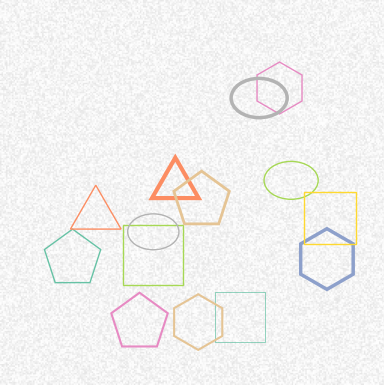[{"shape": "square", "thickness": 0.5, "radius": 0.32, "center": [0.623, 0.176]}, {"shape": "pentagon", "thickness": 1, "radius": 0.38, "center": [0.189, 0.328]}, {"shape": "triangle", "thickness": 1, "radius": 0.38, "center": [0.249, 0.443]}, {"shape": "triangle", "thickness": 3, "radius": 0.35, "center": [0.455, 0.52]}, {"shape": "hexagon", "thickness": 2.5, "radius": 0.39, "center": [0.849, 0.327]}, {"shape": "hexagon", "thickness": 1, "radius": 0.34, "center": [0.726, 0.771]}, {"shape": "pentagon", "thickness": 1.5, "radius": 0.39, "center": [0.362, 0.163]}, {"shape": "oval", "thickness": 1, "radius": 0.35, "center": [0.756, 0.532]}, {"shape": "square", "thickness": 1, "radius": 0.39, "center": [0.397, 0.339]}, {"shape": "square", "thickness": 1, "radius": 0.34, "center": [0.857, 0.434]}, {"shape": "hexagon", "thickness": 1.5, "radius": 0.36, "center": [0.515, 0.163]}, {"shape": "pentagon", "thickness": 2, "radius": 0.38, "center": [0.524, 0.48]}, {"shape": "oval", "thickness": 1, "radius": 0.33, "center": [0.398, 0.398]}, {"shape": "oval", "thickness": 2.5, "radius": 0.36, "center": [0.673, 0.745]}]